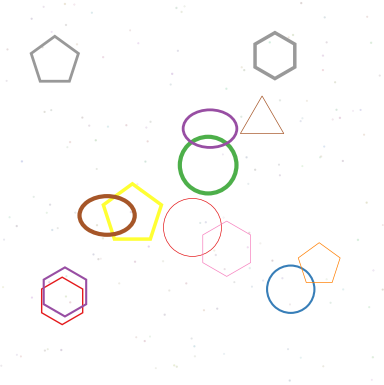[{"shape": "hexagon", "thickness": 1, "radius": 0.31, "center": [0.162, 0.218]}, {"shape": "circle", "thickness": 0.5, "radius": 0.38, "center": [0.5, 0.409]}, {"shape": "circle", "thickness": 1.5, "radius": 0.31, "center": [0.755, 0.249]}, {"shape": "circle", "thickness": 3, "radius": 0.37, "center": [0.541, 0.571]}, {"shape": "hexagon", "thickness": 1.5, "radius": 0.32, "center": [0.169, 0.242]}, {"shape": "oval", "thickness": 2, "radius": 0.35, "center": [0.545, 0.666]}, {"shape": "pentagon", "thickness": 0.5, "radius": 0.29, "center": [0.829, 0.312]}, {"shape": "pentagon", "thickness": 2.5, "radius": 0.4, "center": [0.344, 0.443]}, {"shape": "oval", "thickness": 3, "radius": 0.36, "center": [0.278, 0.44]}, {"shape": "triangle", "thickness": 0.5, "radius": 0.33, "center": [0.681, 0.686]}, {"shape": "hexagon", "thickness": 0.5, "radius": 0.36, "center": [0.589, 0.354]}, {"shape": "pentagon", "thickness": 2, "radius": 0.32, "center": [0.142, 0.841]}, {"shape": "hexagon", "thickness": 2.5, "radius": 0.3, "center": [0.714, 0.855]}]